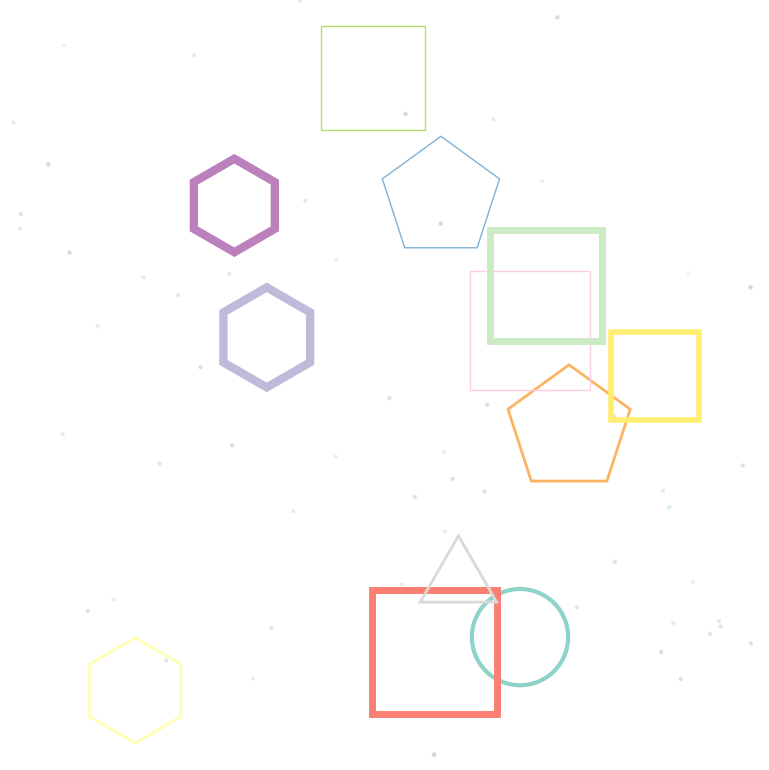[{"shape": "circle", "thickness": 1.5, "radius": 0.31, "center": [0.675, 0.173]}, {"shape": "hexagon", "thickness": 1, "radius": 0.34, "center": [0.176, 0.103]}, {"shape": "hexagon", "thickness": 3, "radius": 0.32, "center": [0.346, 0.562]}, {"shape": "square", "thickness": 2.5, "radius": 0.4, "center": [0.564, 0.153]}, {"shape": "pentagon", "thickness": 0.5, "radius": 0.4, "center": [0.573, 0.743]}, {"shape": "pentagon", "thickness": 1, "radius": 0.42, "center": [0.739, 0.443]}, {"shape": "square", "thickness": 0.5, "radius": 0.34, "center": [0.485, 0.899]}, {"shape": "square", "thickness": 0.5, "radius": 0.39, "center": [0.688, 0.571]}, {"shape": "triangle", "thickness": 1, "radius": 0.29, "center": [0.595, 0.247]}, {"shape": "hexagon", "thickness": 3, "radius": 0.3, "center": [0.304, 0.733]}, {"shape": "square", "thickness": 2.5, "radius": 0.36, "center": [0.71, 0.629]}, {"shape": "square", "thickness": 2, "radius": 0.29, "center": [0.85, 0.512]}]